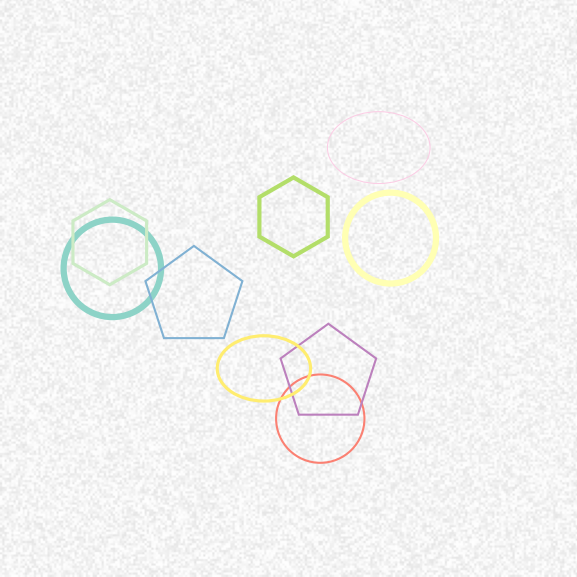[{"shape": "circle", "thickness": 3, "radius": 0.42, "center": [0.195, 0.534]}, {"shape": "circle", "thickness": 3, "radius": 0.39, "center": [0.676, 0.587]}, {"shape": "circle", "thickness": 1, "radius": 0.38, "center": [0.555, 0.274]}, {"shape": "pentagon", "thickness": 1, "radius": 0.44, "center": [0.336, 0.485]}, {"shape": "hexagon", "thickness": 2, "radius": 0.34, "center": [0.508, 0.624]}, {"shape": "oval", "thickness": 0.5, "radius": 0.44, "center": [0.656, 0.744]}, {"shape": "pentagon", "thickness": 1, "radius": 0.44, "center": [0.569, 0.351]}, {"shape": "hexagon", "thickness": 1.5, "radius": 0.37, "center": [0.19, 0.58]}, {"shape": "oval", "thickness": 1.5, "radius": 0.4, "center": [0.457, 0.361]}]